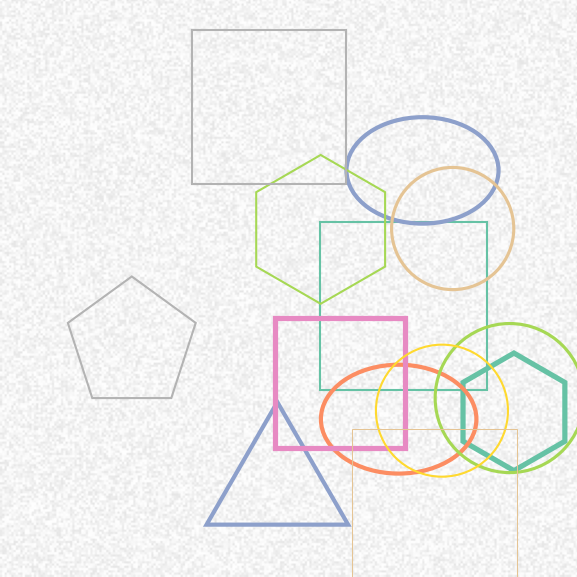[{"shape": "hexagon", "thickness": 2.5, "radius": 0.51, "center": [0.89, 0.286]}, {"shape": "square", "thickness": 1, "radius": 0.73, "center": [0.699, 0.47]}, {"shape": "oval", "thickness": 2, "radius": 0.67, "center": [0.69, 0.273]}, {"shape": "triangle", "thickness": 2, "radius": 0.71, "center": [0.48, 0.161]}, {"shape": "oval", "thickness": 2, "radius": 0.66, "center": [0.732, 0.704]}, {"shape": "square", "thickness": 2.5, "radius": 0.56, "center": [0.589, 0.336]}, {"shape": "circle", "thickness": 1.5, "radius": 0.65, "center": [0.883, 0.31]}, {"shape": "hexagon", "thickness": 1, "radius": 0.64, "center": [0.555, 0.602]}, {"shape": "circle", "thickness": 1, "radius": 0.57, "center": [0.765, 0.288]}, {"shape": "square", "thickness": 0.5, "radius": 0.72, "center": [0.752, 0.113]}, {"shape": "circle", "thickness": 1.5, "radius": 0.53, "center": [0.784, 0.603]}, {"shape": "pentagon", "thickness": 1, "radius": 0.58, "center": [0.228, 0.404]}, {"shape": "square", "thickness": 1, "radius": 0.67, "center": [0.466, 0.815]}]